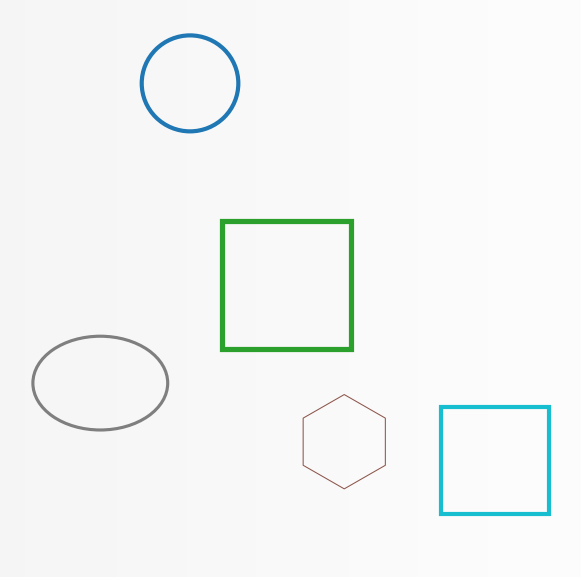[{"shape": "circle", "thickness": 2, "radius": 0.42, "center": [0.327, 0.855]}, {"shape": "square", "thickness": 2.5, "radius": 0.55, "center": [0.493, 0.505]}, {"shape": "hexagon", "thickness": 0.5, "radius": 0.41, "center": [0.592, 0.234]}, {"shape": "oval", "thickness": 1.5, "radius": 0.58, "center": [0.173, 0.336]}, {"shape": "square", "thickness": 2, "radius": 0.47, "center": [0.851, 0.202]}]